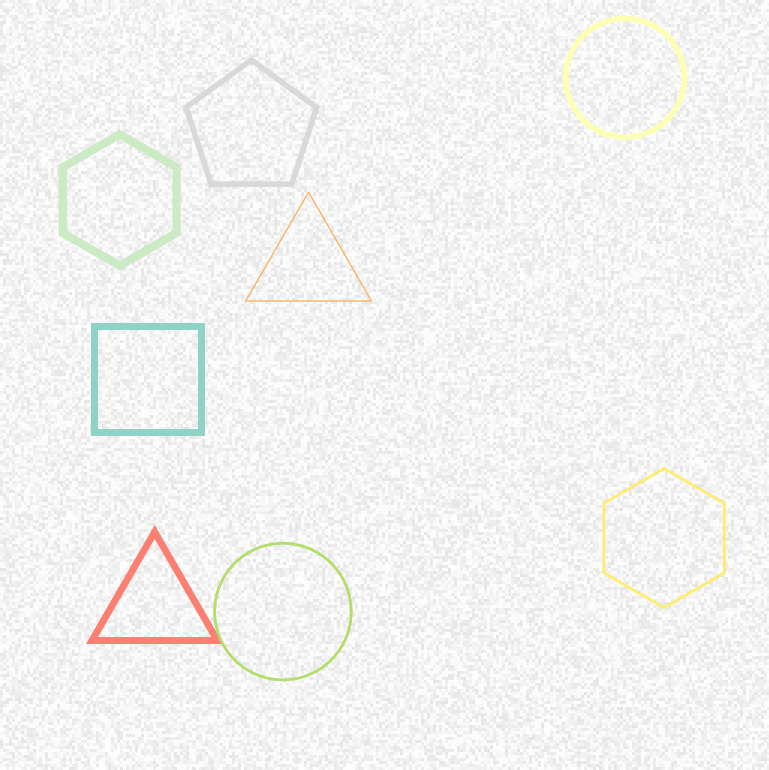[{"shape": "square", "thickness": 2.5, "radius": 0.35, "center": [0.191, 0.508]}, {"shape": "circle", "thickness": 2, "radius": 0.39, "center": [0.812, 0.899]}, {"shape": "triangle", "thickness": 2.5, "radius": 0.47, "center": [0.201, 0.215]}, {"shape": "triangle", "thickness": 0.5, "radius": 0.47, "center": [0.401, 0.656]}, {"shape": "circle", "thickness": 1, "radius": 0.44, "center": [0.367, 0.206]}, {"shape": "pentagon", "thickness": 2, "radius": 0.45, "center": [0.326, 0.833]}, {"shape": "hexagon", "thickness": 3, "radius": 0.43, "center": [0.155, 0.74]}, {"shape": "hexagon", "thickness": 1, "radius": 0.45, "center": [0.862, 0.301]}]